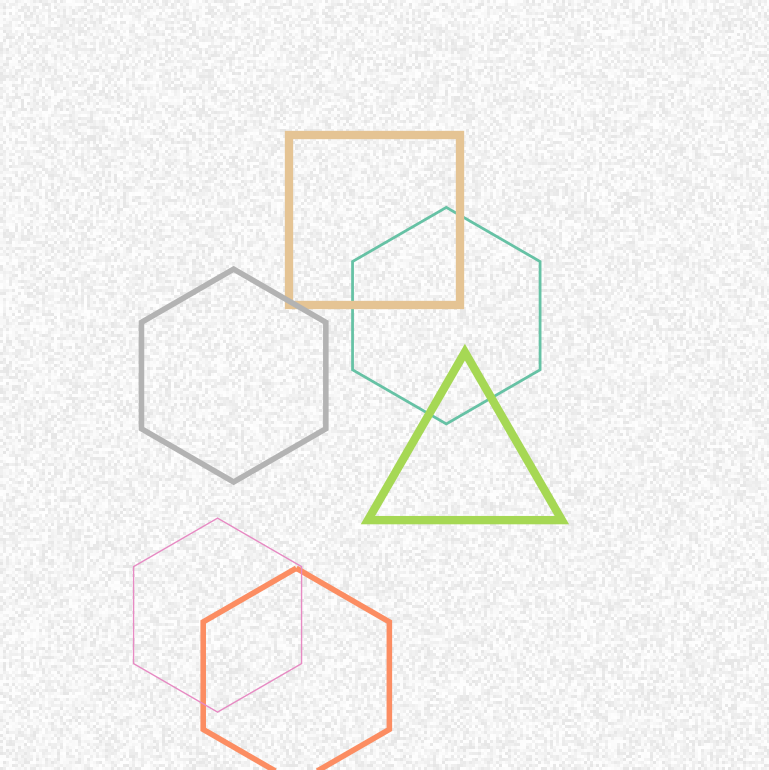[{"shape": "hexagon", "thickness": 1, "radius": 0.7, "center": [0.58, 0.59]}, {"shape": "hexagon", "thickness": 2, "radius": 0.7, "center": [0.385, 0.123]}, {"shape": "hexagon", "thickness": 0.5, "radius": 0.63, "center": [0.283, 0.201]}, {"shape": "triangle", "thickness": 3, "radius": 0.73, "center": [0.604, 0.397]}, {"shape": "square", "thickness": 3, "radius": 0.55, "center": [0.486, 0.714]}, {"shape": "hexagon", "thickness": 2, "radius": 0.69, "center": [0.303, 0.512]}]